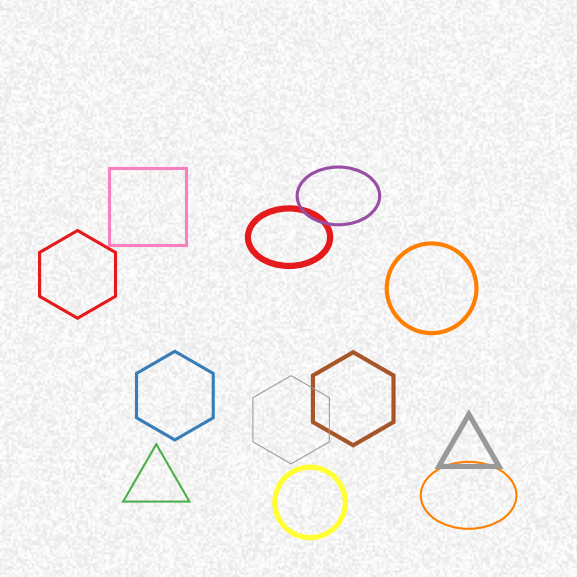[{"shape": "oval", "thickness": 3, "radius": 0.36, "center": [0.5, 0.588]}, {"shape": "hexagon", "thickness": 1.5, "radius": 0.38, "center": [0.134, 0.524]}, {"shape": "hexagon", "thickness": 1.5, "radius": 0.38, "center": [0.303, 0.314]}, {"shape": "triangle", "thickness": 1, "radius": 0.33, "center": [0.271, 0.164]}, {"shape": "oval", "thickness": 1.5, "radius": 0.36, "center": [0.586, 0.66]}, {"shape": "circle", "thickness": 2, "radius": 0.39, "center": [0.747, 0.5]}, {"shape": "oval", "thickness": 1, "radius": 0.41, "center": [0.811, 0.141]}, {"shape": "circle", "thickness": 2.5, "radius": 0.31, "center": [0.537, 0.129]}, {"shape": "hexagon", "thickness": 2, "radius": 0.4, "center": [0.612, 0.309]}, {"shape": "square", "thickness": 1.5, "radius": 0.34, "center": [0.255, 0.641]}, {"shape": "hexagon", "thickness": 0.5, "radius": 0.38, "center": [0.504, 0.272]}, {"shape": "triangle", "thickness": 2.5, "radius": 0.3, "center": [0.812, 0.222]}]